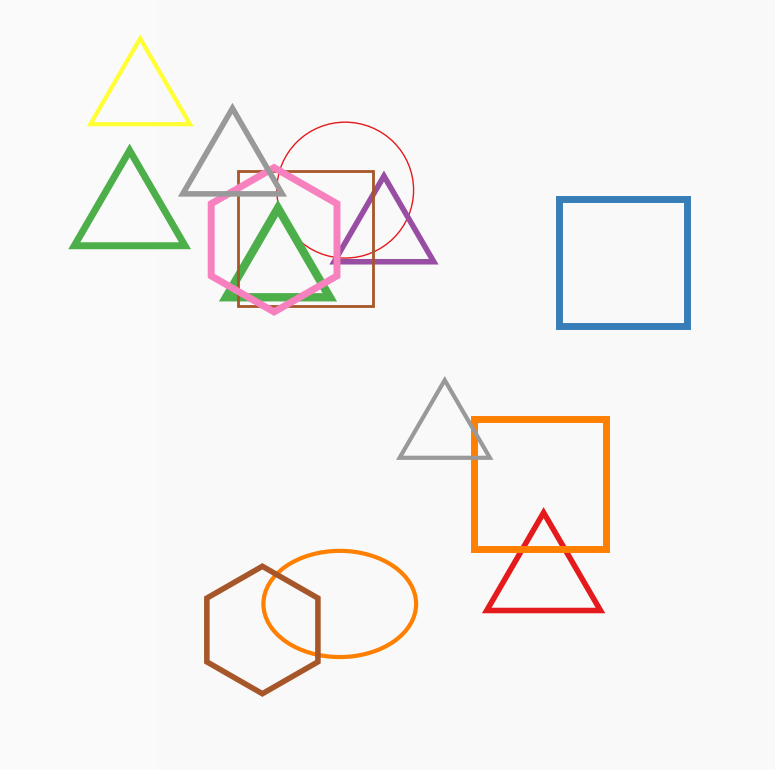[{"shape": "circle", "thickness": 0.5, "radius": 0.44, "center": [0.445, 0.753]}, {"shape": "triangle", "thickness": 2, "radius": 0.42, "center": [0.701, 0.25]}, {"shape": "square", "thickness": 2.5, "radius": 0.41, "center": [0.803, 0.659]}, {"shape": "triangle", "thickness": 3, "radius": 0.39, "center": [0.359, 0.653]}, {"shape": "triangle", "thickness": 2.5, "radius": 0.41, "center": [0.167, 0.722]}, {"shape": "triangle", "thickness": 2, "radius": 0.37, "center": [0.495, 0.697]}, {"shape": "square", "thickness": 2.5, "radius": 0.42, "center": [0.697, 0.371]}, {"shape": "oval", "thickness": 1.5, "radius": 0.49, "center": [0.438, 0.216]}, {"shape": "triangle", "thickness": 1.5, "radius": 0.37, "center": [0.181, 0.876]}, {"shape": "hexagon", "thickness": 2, "radius": 0.41, "center": [0.339, 0.182]}, {"shape": "square", "thickness": 1, "radius": 0.44, "center": [0.394, 0.69]}, {"shape": "hexagon", "thickness": 2.5, "radius": 0.47, "center": [0.354, 0.689]}, {"shape": "triangle", "thickness": 2, "radius": 0.37, "center": [0.3, 0.785]}, {"shape": "triangle", "thickness": 1.5, "radius": 0.34, "center": [0.574, 0.439]}]